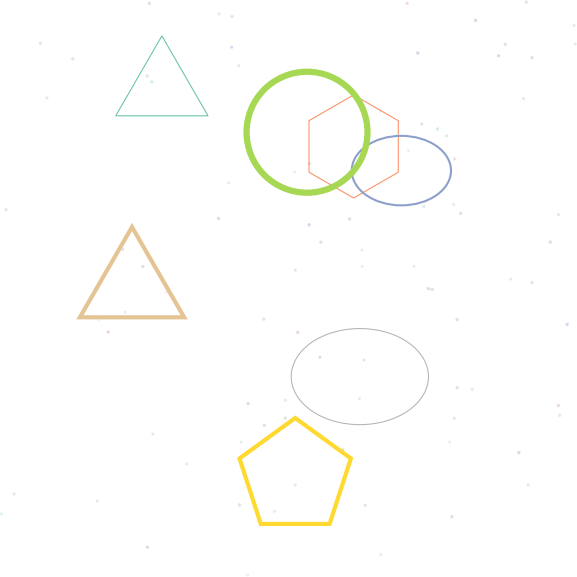[{"shape": "triangle", "thickness": 0.5, "radius": 0.46, "center": [0.28, 0.845]}, {"shape": "hexagon", "thickness": 0.5, "radius": 0.45, "center": [0.612, 0.746]}, {"shape": "oval", "thickness": 1, "radius": 0.43, "center": [0.695, 0.704]}, {"shape": "circle", "thickness": 3, "radius": 0.52, "center": [0.532, 0.77]}, {"shape": "pentagon", "thickness": 2, "radius": 0.51, "center": [0.511, 0.174]}, {"shape": "triangle", "thickness": 2, "radius": 0.52, "center": [0.229, 0.502]}, {"shape": "oval", "thickness": 0.5, "radius": 0.59, "center": [0.623, 0.347]}]